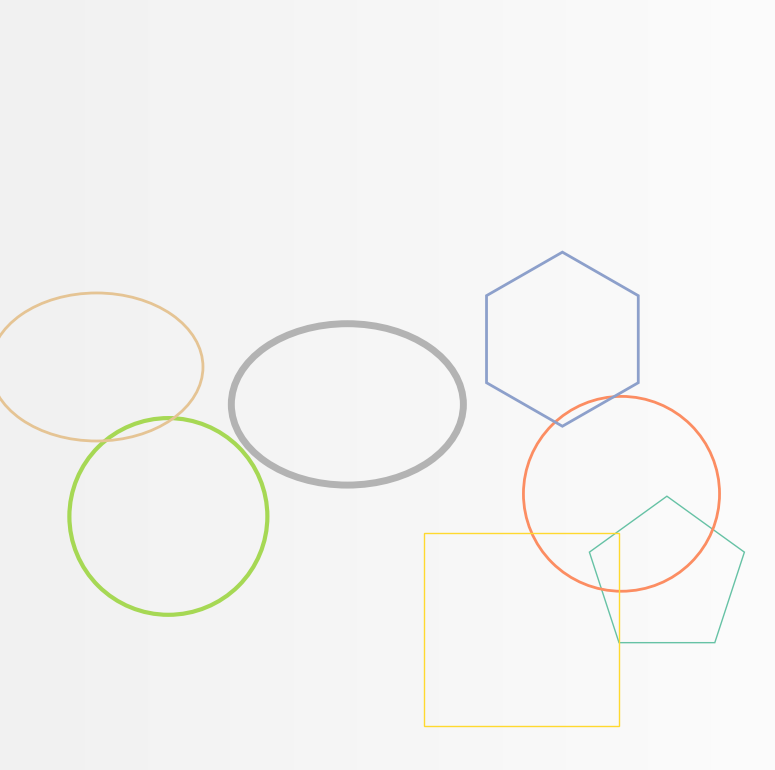[{"shape": "pentagon", "thickness": 0.5, "radius": 0.53, "center": [0.861, 0.25]}, {"shape": "circle", "thickness": 1, "radius": 0.63, "center": [0.802, 0.359]}, {"shape": "hexagon", "thickness": 1, "radius": 0.57, "center": [0.726, 0.559]}, {"shape": "circle", "thickness": 1.5, "radius": 0.64, "center": [0.217, 0.329]}, {"shape": "square", "thickness": 0.5, "radius": 0.63, "center": [0.673, 0.183]}, {"shape": "oval", "thickness": 1, "radius": 0.69, "center": [0.125, 0.523]}, {"shape": "oval", "thickness": 2.5, "radius": 0.75, "center": [0.448, 0.475]}]